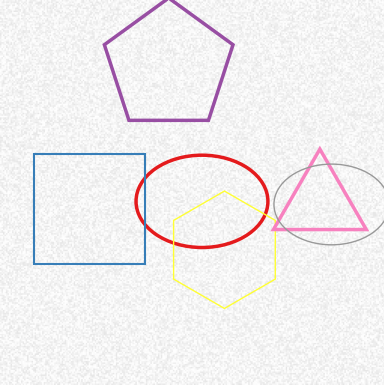[{"shape": "oval", "thickness": 2.5, "radius": 0.86, "center": [0.525, 0.477]}, {"shape": "square", "thickness": 1.5, "radius": 0.72, "center": [0.233, 0.458]}, {"shape": "pentagon", "thickness": 2.5, "radius": 0.88, "center": [0.438, 0.83]}, {"shape": "hexagon", "thickness": 1, "radius": 0.76, "center": [0.583, 0.351]}, {"shape": "triangle", "thickness": 2.5, "radius": 0.7, "center": [0.831, 0.473]}, {"shape": "oval", "thickness": 1, "radius": 0.75, "center": [0.861, 0.469]}]